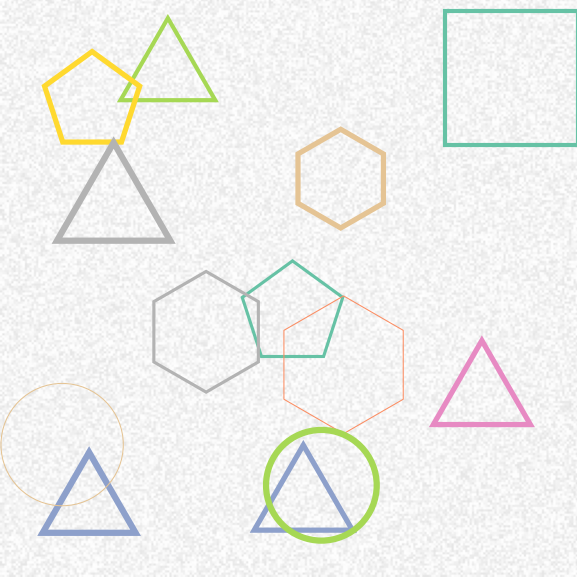[{"shape": "square", "thickness": 2, "radius": 0.58, "center": [0.885, 0.864]}, {"shape": "pentagon", "thickness": 1.5, "radius": 0.46, "center": [0.507, 0.456]}, {"shape": "hexagon", "thickness": 0.5, "radius": 0.6, "center": [0.595, 0.367]}, {"shape": "triangle", "thickness": 2.5, "radius": 0.49, "center": [0.525, 0.13]}, {"shape": "triangle", "thickness": 3, "radius": 0.46, "center": [0.154, 0.123]}, {"shape": "triangle", "thickness": 2.5, "radius": 0.48, "center": [0.834, 0.312]}, {"shape": "circle", "thickness": 3, "radius": 0.48, "center": [0.556, 0.159]}, {"shape": "triangle", "thickness": 2, "radius": 0.47, "center": [0.291, 0.873]}, {"shape": "pentagon", "thickness": 2.5, "radius": 0.43, "center": [0.159, 0.823]}, {"shape": "circle", "thickness": 0.5, "radius": 0.53, "center": [0.108, 0.229]}, {"shape": "hexagon", "thickness": 2.5, "radius": 0.43, "center": [0.59, 0.69]}, {"shape": "hexagon", "thickness": 1.5, "radius": 0.52, "center": [0.357, 0.425]}, {"shape": "triangle", "thickness": 3, "radius": 0.57, "center": [0.197, 0.639]}]